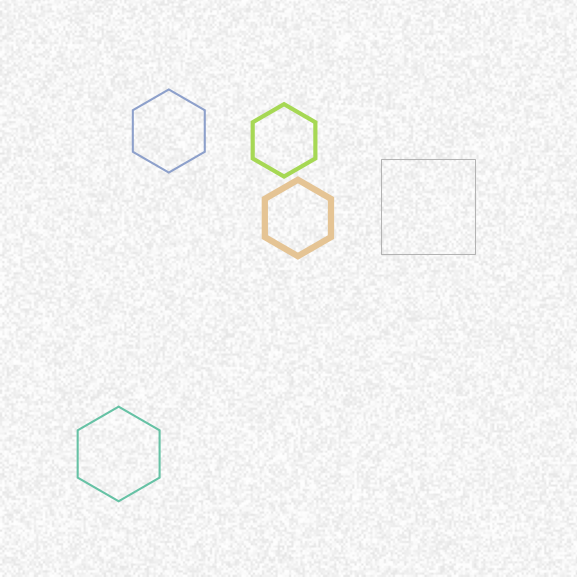[{"shape": "hexagon", "thickness": 1, "radius": 0.41, "center": [0.205, 0.213]}, {"shape": "hexagon", "thickness": 1, "radius": 0.36, "center": [0.292, 0.772]}, {"shape": "hexagon", "thickness": 2, "radius": 0.31, "center": [0.492, 0.756]}, {"shape": "hexagon", "thickness": 3, "radius": 0.33, "center": [0.516, 0.622]}, {"shape": "square", "thickness": 0.5, "radius": 0.41, "center": [0.741, 0.642]}]